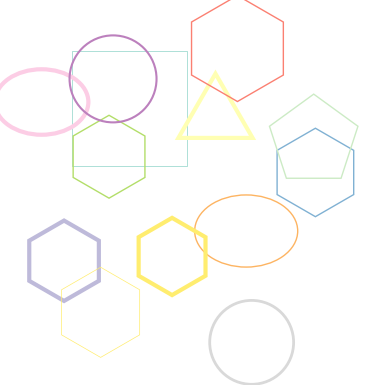[{"shape": "square", "thickness": 0.5, "radius": 0.75, "center": [0.337, 0.717]}, {"shape": "triangle", "thickness": 3, "radius": 0.56, "center": [0.56, 0.697]}, {"shape": "hexagon", "thickness": 3, "radius": 0.52, "center": [0.166, 0.323]}, {"shape": "hexagon", "thickness": 1, "radius": 0.69, "center": [0.617, 0.874]}, {"shape": "hexagon", "thickness": 1, "radius": 0.57, "center": [0.819, 0.552]}, {"shape": "oval", "thickness": 1, "radius": 0.67, "center": [0.639, 0.4]}, {"shape": "hexagon", "thickness": 1, "radius": 0.54, "center": [0.283, 0.593]}, {"shape": "oval", "thickness": 3, "radius": 0.61, "center": [0.108, 0.735]}, {"shape": "circle", "thickness": 2, "radius": 0.54, "center": [0.654, 0.111]}, {"shape": "circle", "thickness": 1.5, "radius": 0.56, "center": [0.294, 0.795]}, {"shape": "pentagon", "thickness": 1, "radius": 0.6, "center": [0.815, 0.635]}, {"shape": "hexagon", "thickness": 0.5, "radius": 0.59, "center": [0.261, 0.189]}, {"shape": "hexagon", "thickness": 3, "radius": 0.5, "center": [0.447, 0.334]}]